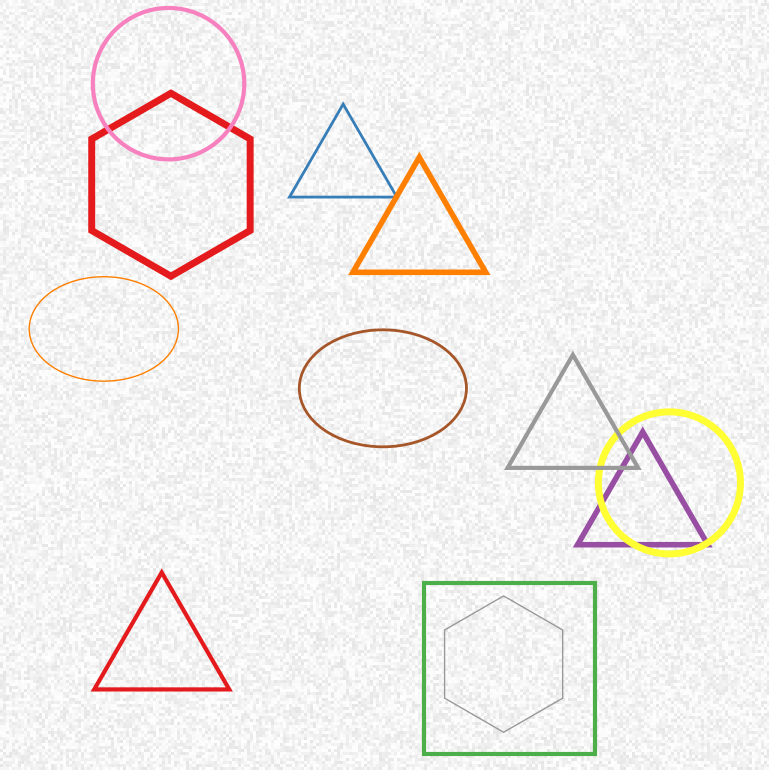[{"shape": "hexagon", "thickness": 2.5, "radius": 0.59, "center": [0.222, 0.76]}, {"shape": "triangle", "thickness": 1.5, "radius": 0.51, "center": [0.21, 0.155]}, {"shape": "triangle", "thickness": 1, "radius": 0.4, "center": [0.446, 0.784]}, {"shape": "square", "thickness": 1.5, "radius": 0.56, "center": [0.661, 0.131]}, {"shape": "triangle", "thickness": 2, "radius": 0.49, "center": [0.835, 0.341]}, {"shape": "triangle", "thickness": 2, "radius": 0.5, "center": [0.545, 0.696]}, {"shape": "oval", "thickness": 0.5, "radius": 0.48, "center": [0.135, 0.573]}, {"shape": "circle", "thickness": 2.5, "radius": 0.46, "center": [0.869, 0.373]}, {"shape": "oval", "thickness": 1, "radius": 0.54, "center": [0.497, 0.496]}, {"shape": "circle", "thickness": 1.5, "radius": 0.49, "center": [0.219, 0.891]}, {"shape": "triangle", "thickness": 1.5, "radius": 0.49, "center": [0.744, 0.441]}, {"shape": "hexagon", "thickness": 0.5, "radius": 0.44, "center": [0.654, 0.138]}]